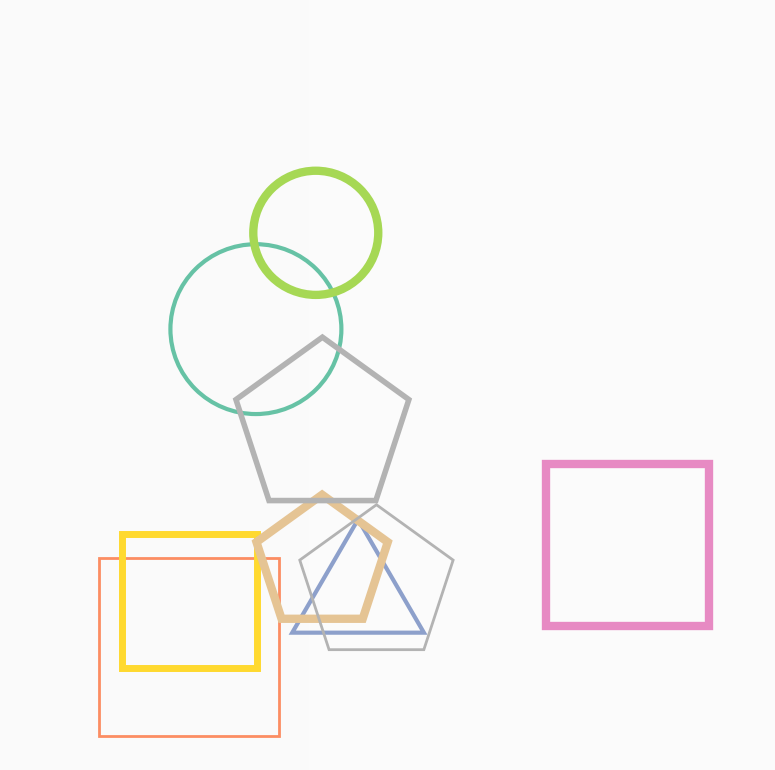[{"shape": "circle", "thickness": 1.5, "radius": 0.55, "center": [0.33, 0.573]}, {"shape": "square", "thickness": 1, "radius": 0.58, "center": [0.244, 0.159]}, {"shape": "triangle", "thickness": 1.5, "radius": 0.49, "center": [0.462, 0.227]}, {"shape": "square", "thickness": 3, "radius": 0.53, "center": [0.81, 0.292]}, {"shape": "circle", "thickness": 3, "radius": 0.4, "center": [0.407, 0.698]}, {"shape": "square", "thickness": 2.5, "radius": 0.44, "center": [0.244, 0.22]}, {"shape": "pentagon", "thickness": 3, "radius": 0.45, "center": [0.416, 0.268]}, {"shape": "pentagon", "thickness": 1, "radius": 0.52, "center": [0.486, 0.24]}, {"shape": "pentagon", "thickness": 2, "radius": 0.59, "center": [0.416, 0.445]}]